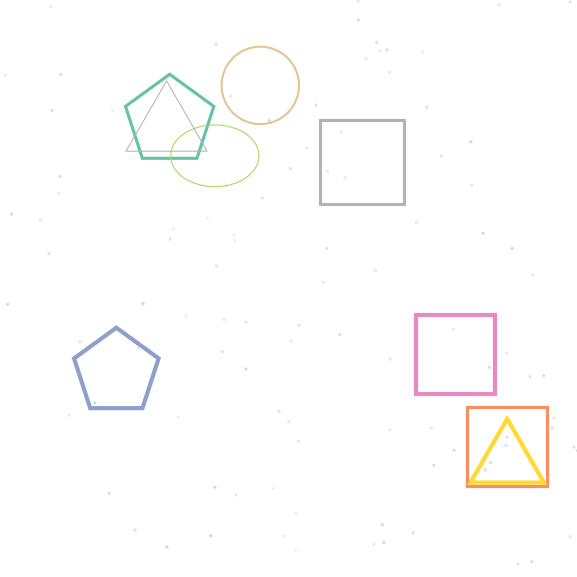[{"shape": "pentagon", "thickness": 1.5, "radius": 0.4, "center": [0.294, 0.79]}, {"shape": "square", "thickness": 1.5, "radius": 0.34, "center": [0.878, 0.226]}, {"shape": "pentagon", "thickness": 2, "radius": 0.38, "center": [0.201, 0.355]}, {"shape": "square", "thickness": 2, "radius": 0.34, "center": [0.789, 0.385]}, {"shape": "oval", "thickness": 0.5, "radius": 0.38, "center": [0.372, 0.729]}, {"shape": "triangle", "thickness": 2, "radius": 0.37, "center": [0.878, 0.2]}, {"shape": "circle", "thickness": 1, "radius": 0.34, "center": [0.451, 0.851]}, {"shape": "triangle", "thickness": 0.5, "radius": 0.41, "center": [0.288, 0.778]}, {"shape": "square", "thickness": 1.5, "radius": 0.36, "center": [0.627, 0.718]}]